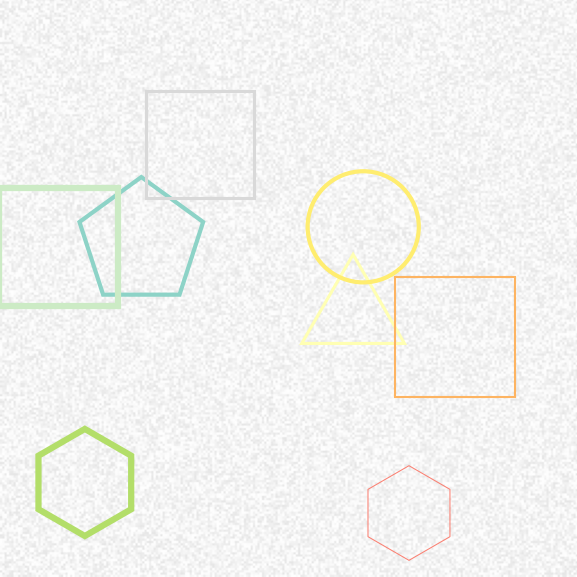[{"shape": "pentagon", "thickness": 2, "radius": 0.56, "center": [0.245, 0.58]}, {"shape": "triangle", "thickness": 1.5, "radius": 0.51, "center": [0.611, 0.456]}, {"shape": "hexagon", "thickness": 0.5, "radius": 0.41, "center": [0.708, 0.111]}, {"shape": "square", "thickness": 1, "radius": 0.52, "center": [0.787, 0.416]}, {"shape": "hexagon", "thickness": 3, "radius": 0.46, "center": [0.147, 0.164]}, {"shape": "square", "thickness": 1.5, "radius": 0.46, "center": [0.346, 0.749]}, {"shape": "square", "thickness": 3, "radius": 0.51, "center": [0.101, 0.571]}, {"shape": "circle", "thickness": 2, "radius": 0.48, "center": [0.629, 0.606]}]